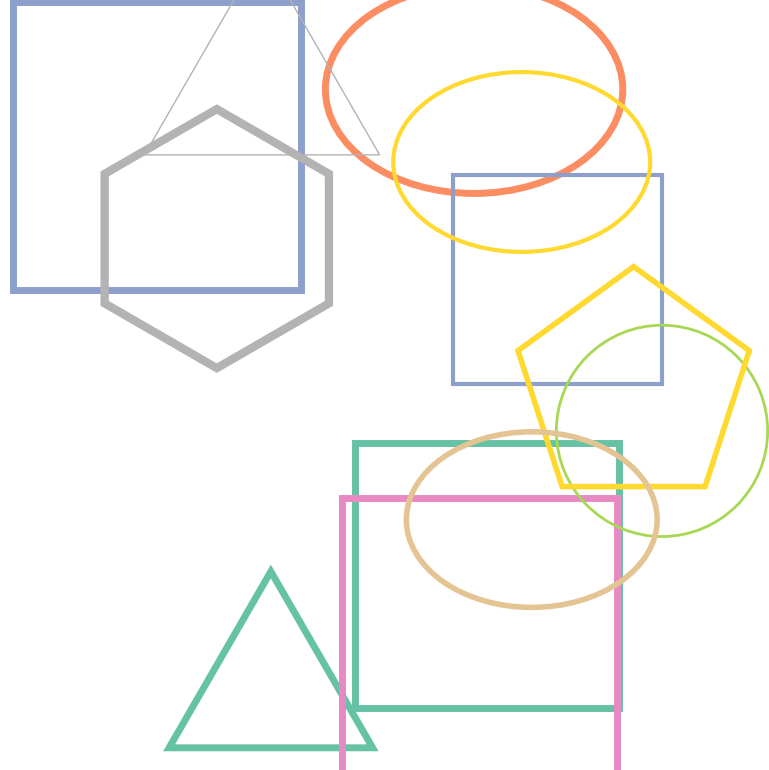[{"shape": "triangle", "thickness": 2.5, "radius": 0.76, "center": [0.352, 0.105]}, {"shape": "square", "thickness": 2.5, "radius": 0.86, "center": [0.633, 0.253]}, {"shape": "oval", "thickness": 2.5, "radius": 0.97, "center": [0.616, 0.884]}, {"shape": "square", "thickness": 1.5, "radius": 0.68, "center": [0.724, 0.637]}, {"shape": "square", "thickness": 2.5, "radius": 0.93, "center": [0.204, 0.81]}, {"shape": "square", "thickness": 2.5, "radius": 0.89, "center": [0.622, 0.175]}, {"shape": "circle", "thickness": 1, "radius": 0.69, "center": [0.86, 0.44]}, {"shape": "pentagon", "thickness": 2, "radius": 0.79, "center": [0.823, 0.496]}, {"shape": "oval", "thickness": 1.5, "radius": 0.83, "center": [0.678, 0.79]}, {"shape": "oval", "thickness": 2, "radius": 0.81, "center": [0.691, 0.325]}, {"shape": "hexagon", "thickness": 3, "radius": 0.84, "center": [0.282, 0.69]}, {"shape": "triangle", "thickness": 0.5, "radius": 0.88, "center": [0.34, 0.887]}]